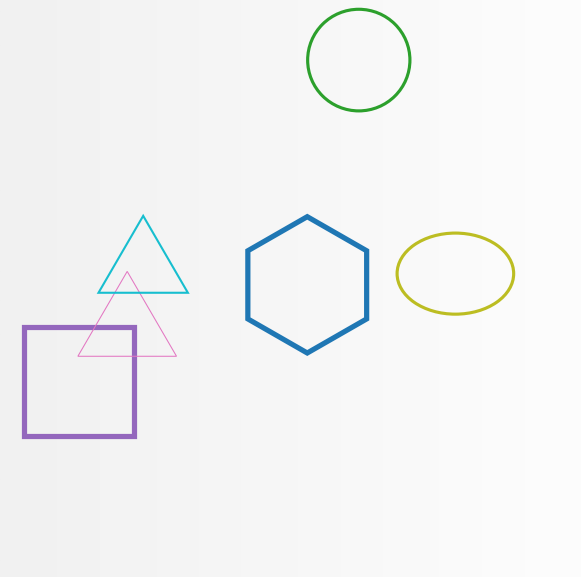[{"shape": "hexagon", "thickness": 2.5, "radius": 0.59, "center": [0.529, 0.506]}, {"shape": "circle", "thickness": 1.5, "radius": 0.44, "center": [0.617, 0.895]}, {"shape": "square", "thickness": 2.5, "radius": 0.47, "center": [0.135, 0.338]}, {"shape": "triangle", "thickness": 0.5, "radius": 0.49, "center": [0.219, 0.431]}, {"shape": "oval", "thickness": 1.5, "radius": 0.5, "center": [0.783, 0.525]}, {"shape": "triangle", "thickness": 1, "radius": 0.44, "center": [0.246, 0.537]}]